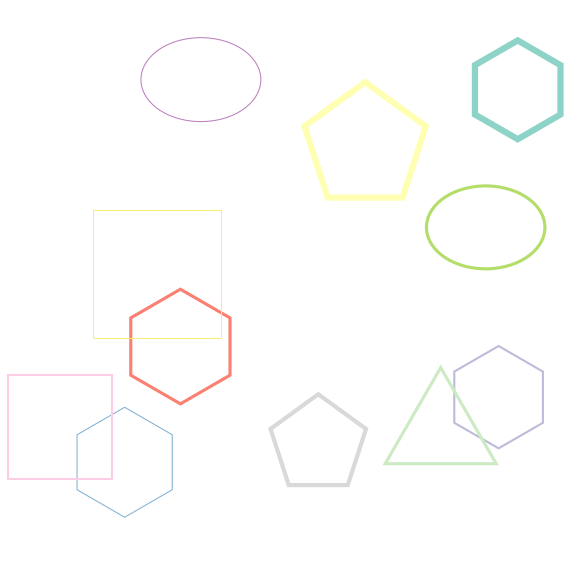[{"shape": "hexagon", "thickness": 3, "radius": 0.43, "center": [0.896, 0.844]}, {"shape": "pentagon", "thickness": 3, "radius": 0.55, "center": [0.632, 0.746]}, {"shape": "hexagon", "thickness": 1, "radius": 0.44, "center": [0.863, 0.311]}, {"shape": "hexagon", "thickness": 1.5, "radius": 0.5, "center": [0.312, 0.399]}, {"shape": "hexagon", "thickness": 0.5, "radius": 0.48, "center": [0.216, 0.199]}, {"shape": "oval", "thickness": 1.5, "radius": 0.51, "center": [0.841, 0.605]}, {"shape": "square", "thickness": 1, "radius": 0.45, "center": [0.104, 0.259]}, {"shape": "pentagon", "thickness": 2, "radius": 0.43, "center": [0.551, 0.23]}, {"shape": "oval", "thickness": 0.5, "radius": 0.52, "center": [0.348, 0.861]}, {"shape": "triangle", "thickness": 1.5, "radius": 0.55, "center": [0.763, 0.252]}, {"shape": "square", "thickness": 0.5, "radius": 0.55, "center": [0.272, 0.524]}]